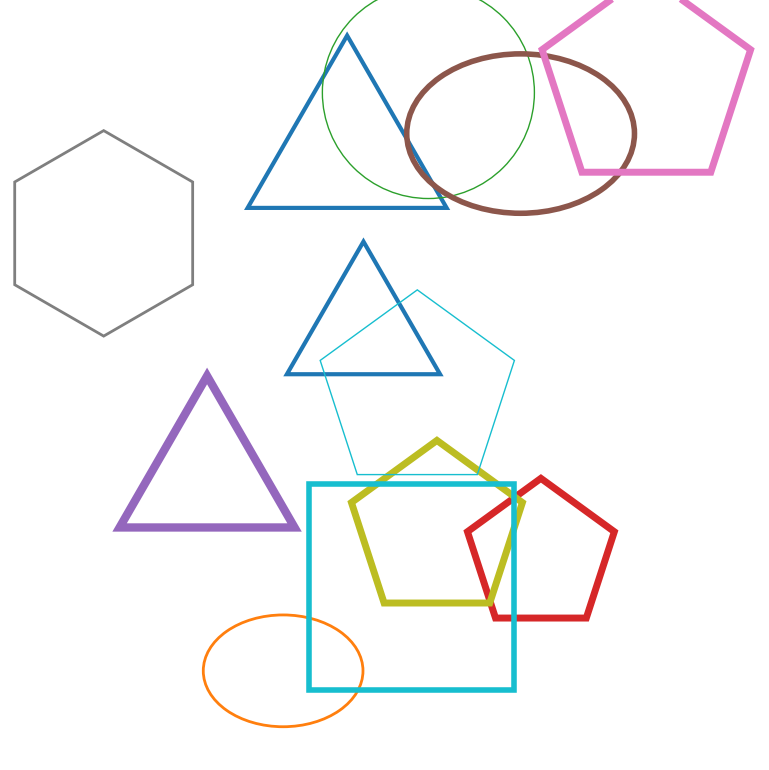[{"shape": "triangle", "thickness": 1.5, "radius": 0.57, "center": [0.472, 0.571]}, {"shape": "triangle", "thickness": 1.5, "radius": 0.75, "center": [0.451, 0.805]}, {"shape": "oval", "thickness": 1, "radius": 0.52, "center": [0.368, 0.129]}, {"shape": "circle", "thickness": 0.5, "radius": 0.69, "center": [0.556, 0.88]}, {"shape": "pentagon", "thickness": 2.5, "radius": 0.5, "center": [0.702, 0.278]}, {"shape": "triangle", "thickness": 3, "radius": 0.66, "center": [0.269, 0.381]}, {"shape": "oval", "thickness": 2, "radius": 0.74, "center": [0.676, 0.827]}, {"shape": "pentagon", "thickness": 2.5, "radius": 0.71, "center": [0.839, 0.891]}, {"shape": "hexagon", "thickness": 1, "radius": 0.67, "center": [0.135, 0.697]}, {"shape": "pentagon", "thickness": 2.5, "radius": 0.58, "center": [0.567, 0.311]}, {"shape": "pentagon", "thickness": 0.5, "radius": 0.66, "center": [0.542, 0.491]}, {"shape": "square", "thickness": 2, "radius": 0.67, "center": [0.535, 0.238]}]